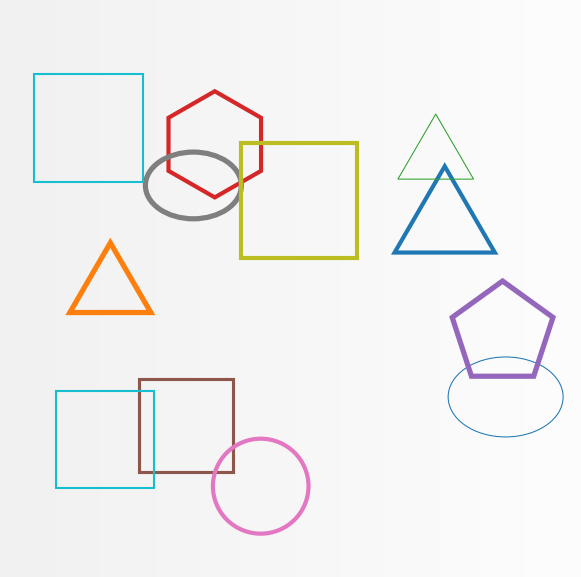[{"shape": "oval", "thickness": 0.5, "radius": 0.49, "center": [0.87, 0.312]}, {"shape": "triangle", "thickness": 2, "radius": 0.5, "center": [0.765, 0.612]}, {"shape": "triangle", "thickness": 2.5, "radius": 0.4, "center": [0.19, 0.498]}, {"shape": "triangle", "thickness": 0.5, "radius": 0.38, "center": [0.75, 0.727]}, {"shape": "hexagon", "thickness": 2, "radius": 0.46, "center": [0.37, 0.749]}, {"shape": "pentagon", "thickness": 2.5, "radius": 0.46, "center": [0.865, 0.421]}, {"shape": "square", "thickness": 1.5, "radius": 0.4, "center": [0.32, 0.262]}, {"shape": "circle", "thickness": 2, "radius": 0.41, "center": [0.449, 0.157]}, {"shape": "oval", "thickness": 2.5, "radius": 0.41, "center": [0.333, 0.678]}, {"shape": "square", "thickness": 2, "radius": 0.5, "center": [0.514, 0.652]}, {"shape": "square", "thickness": 1, "radius": 0.47, "center": [0.153, 0.778]}, {"shape": "square", "thickness": 1, "radius": 0.42, "center": [0.181, 0.238]}]